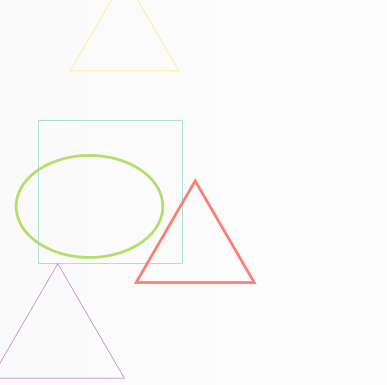[{"shape": "square", "thickness": 0.5, "radius": 0.93, "center": [0.284, 0.502]}, {"shape": "triangle", "thickness": 2, "radius": 0.88, "center": [0.504, 0.354]}, {"shape": "oval", "thickness": 2, "radius": 0.95, "center": [0.231, 0.464]}, {"shape": "triangle", "thickness": 0.5, "radius": 0.99, "center": [0.149, 0.117]}, {"shape": "triangle", "thickness": 0.5, "radius": 0.81, "center": [0.321, 0.897]}]